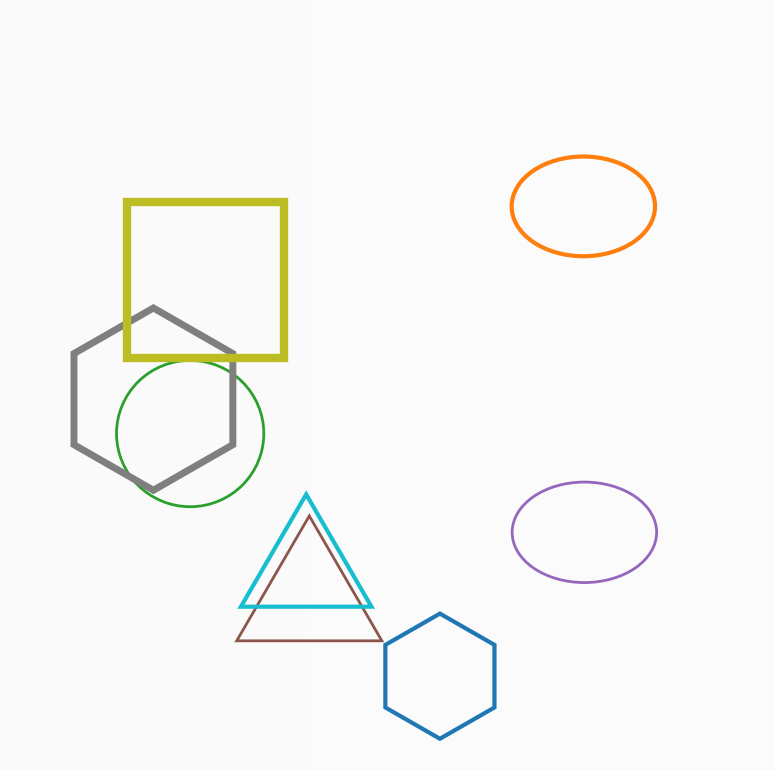[{"shape": "hexagon", "thickness": 1.5, "radius": 0.41, "center": [0.568, 0.122]}, {"shape": "oval", "thickness": 1.5, "radius": 0.46, "center": [0.753, 0.732]}, {"shape": "circle", "thickness": 1, "radius": 0.48, "center": [0.245, 0.437]}, {"shape": "oval", "thickness": 1, "radius": 0.47, "center": [0.754, 0.309]}, {"shape": "triangle", "thickness": 1, "radius": 0.54, "center": [0.399, 0.222]}, {"shape": "hexagon", "thickness": 2.5, "radius": 0.59, "center": [0.198, 0.482]}, {"shape": "square", "thickness": 3, "radius": 0.51, "center": [0.265, 0.637]}, {"shape": "triangle", "thickness": 1.5, "radius": 0.49, "center": [0.395, 0.261]}]